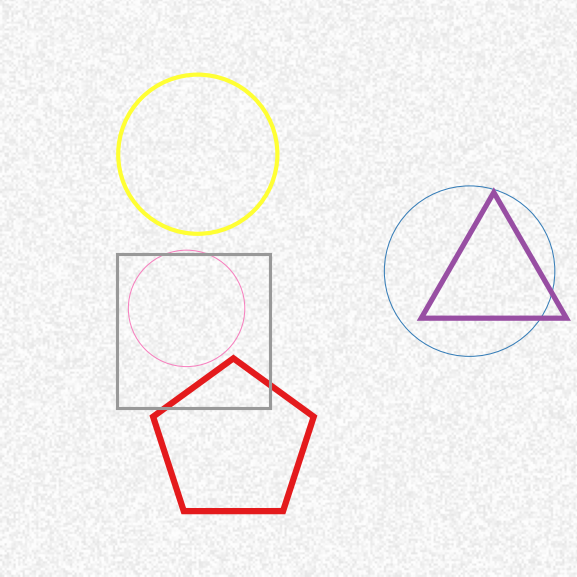[{"shape": "pentagon", "thickness": 3, "radius": 0.73, "center": [0.404, 0.232]}, {"shape": "circle", "thickness": 0.5, "radius": 0.74, "center": [0.813, 0.53]}, {"shape": "triangle", "thickness": 2.5, "radius": 0.73, "center": [0.855, 0.521]}, {"shape": "circle", "thickness": 2, "radius": 0.69, "center": [0.343, 0.732]}, {"shape": "circle", "thickness": 0.5, "radius": 0.5, "center": [0.323, 0.465]}, {"shape": "square", "thickness": 1.5, "radius": 0.66, "center": [0.335, 0.426]}]